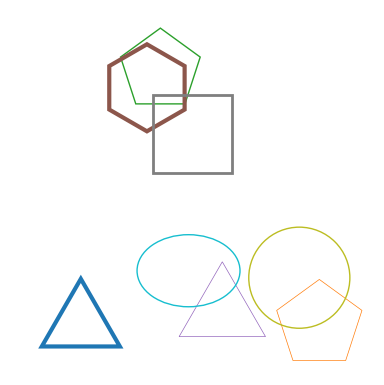[{"shape": "triangle", "thickness": 3, "radius": 0.59, "center": [0.21, 0.159]}, {"shape": "pentagon", "thickness": 0.5, "radius": 0.58, "center": [0.829, 0.158]}, {"shape": "pentagon", "thickness": 1, "radius": 0.54, "center": [0.417, 0.818]}, {"shape": "triangle", "thickness": 0.5, "radius": 0.65, "center": [0.577, 0.19]}, {"shape": "hexagon", "thickness": 3, "radius": 0.57, "center": [0.382, 0.772]}, {"shape": "square", "thickness": 2, "radius": 0.51, "center": [0.5, 0.652]}, {"shape": "circle", "thickness": 1, "radius": 0.66, "center": [0.777, 0.279]}, {"shape": "oval", "thickness": 1, "radius": 0.67, "center": [0.49, 0.297]}]